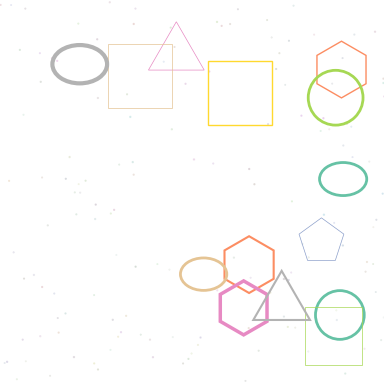[{"shape": "oval", "thickness": 2, "radius": 0.31, "center": [0.891, 0.535]}, {"shape": "circle", "thickness": 2, "radius": 0.32, "center": [0.883, 0.182]}, {"shape": "hexagon", "thickness": 1, "radius": 0.37, "center": [0.887, 0.819]}, {"shape": "hexagon", "thickness": 1.5, "radius": 0.37, "center": [0.647, 0.313]}, {"shape": "pentagon", "thickness": 0.5, "radius": 0.31, "center": [0.835, 0.373]}, {"shape": "hexagon", "thickness": 2.5, "radius": 0.35, "center": [0.633, 0.2]}, {"shape": "triangle", "thickness": 0.5, "radius": 0.42, "center": [0.458, 0.86]}, {"shape": "square", "thickness": 0.5, "radius": 0.37, "center": [0.866, 0.127]}, {"shape": "circle", "thickness": 2, "radius": 0.36, "center": [0.872, 0.746]}, {"shape": "square", "thickness": 1, "radius": 0.42, "center": [0.622, 0.759]}, {"shape": "square", "thickness": 0.5, "radius": 0.42, "center": [0.365, 0.803]}, {"shape": "oval", "thickness": 2, "radius": 0.3, "center": [0.529, 0.288]}, {"shape": "triangle", "thickness": 1.5, "radius": 0.43, "center": [0.732, 0.211]}, {"shape": "oval", "thickness": 3, "radius": 0.36, "center": [0.207, 0.833]}]